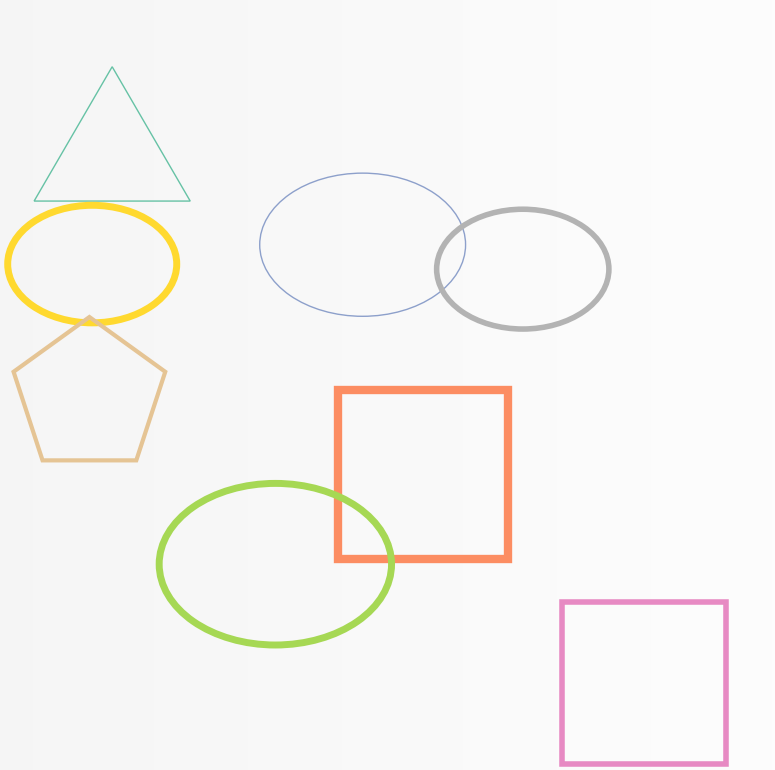[{"shape": "triangle", "thickness": 0.5, "radius": 0.58, "center": [0.145, 0.797]}, {"shape": "square", "thickness": 3, "radius": 0.55, "center": [0.545, 0.384]}, {"shape": "oval", "thickness": 0.5, "radius": 0.66, "center": [0.468, 0.682]}, {"shape": "square", "thickness": 2, "radius": 0.53, "center": [0.831, 0.113]}, {"shape": "oval", "thickness": 2.5, "radius": 0.75, "center": [0.355, 0.267]}, {"shape": "oval", "thickness": 2.5, "radius": 0.55, "center": [0.119, 0.657]}, {"shape": "pentagon", "thickness": 1.5, "radius": 0.51, "center": [0.115, 0.485]}, {"shape": "oval", "thickness": 2, "radius": 0.56, "center": [0.675, 0.65]}]